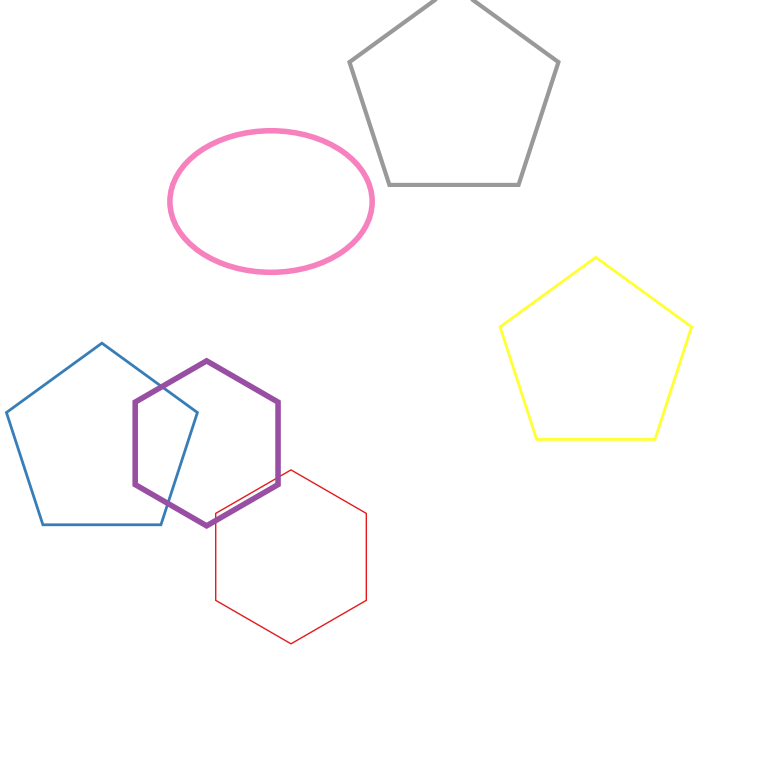[{"shape": "hexagon", "thickness": 0.5, "radius": 0.56, "center": [0.378, 0.277]}, {"shape": "pentagon", "thickness": 1, "radius": 0.65, "center": [0.132, 0.424]}, {"shape": "hexagon", "thickness": 2, "radius": 0.54, "center": [0.268, 0.424]}, {"shape": "pentagon", "thickness": 1, "radius": 0.65, "center": [0.774, 0.535]}, {"shape": "oval", "thickness": 2, "radius": 0.66, "center": [0.352, 0.738]}, {"shape": "pentagon", "thickness": 1.5, "radius": 0.71, "center": [0.59, 0.875]}]